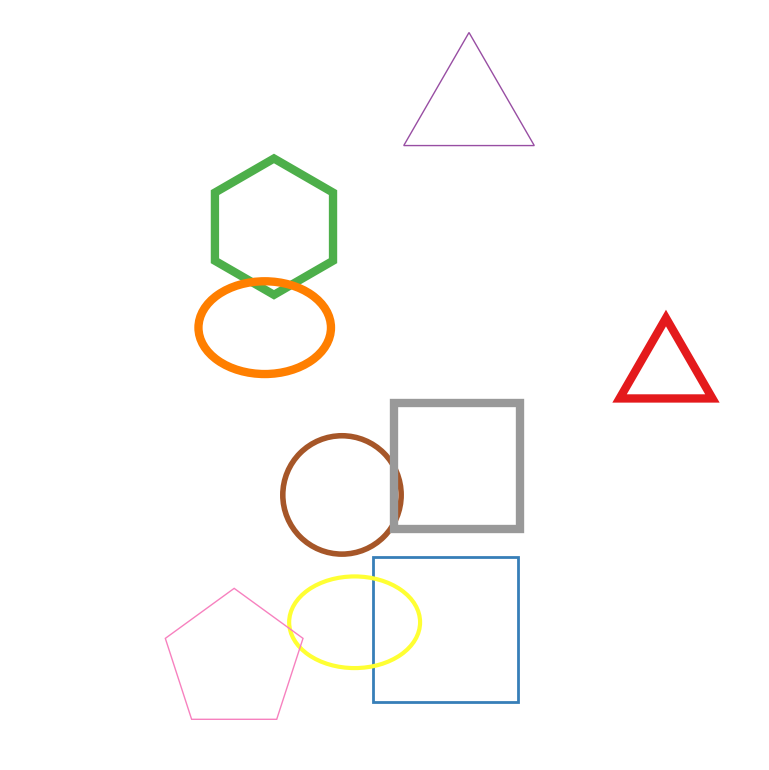[{"shape": "triangle", "thickness": 3, "radius": 0.35, "center": [0.865, 0.517]}, {"shape": "square", "thickness": 1, "radius": 0.47, "center": [0.579, 0.182]}, {"shape": "hexagon", "thickness": 3, "radius": 0.44, "center": [0.356, 0.706]}, {"shape": "triangle", "thickness": 0.5, "radius": 0.49, "center": [0.609, 0.86]}, {"shape": "oval", "thickness": 3, "radius": 0.43, "center": [0.344, 0.574]}, {"shape": "oval", "thickness": 1.5, "radius": 0.43, "center": [0.461, 0.192]}, {"shape": "circle", "thickness": 2, "radius": 0.38, "center": [0.444, 0.357]}, {"shape": "pentagon", "thickness": 0.5, "radius": 0.47, "center": [0.304, 0.142]}, {"shape": "square", "thickness": 3, "radius": 0.41, "center": [0.593, 0.395]}]